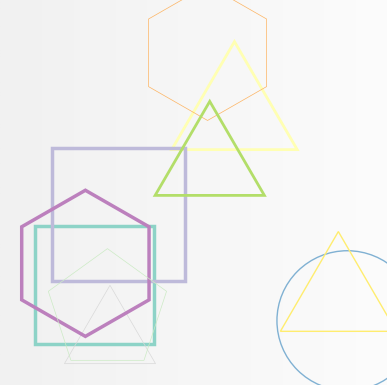[{"shape": "square", "thickness": 2.5, "radius": 0.77, "center": [0.243, 0.259]}, {"shape": "triangle", "thickness": 2, "radius": 0.94, "center": [0.605, 0.705]}, {"shape": "square", "thickness": 2.5, "radius": 0.86, "center": [0.306, 0.443]}, {"shape": "circle", "thickness": 1, "radius": 0.91, "center": [0.896, 0.167]}, {"shape": "hexagon", "thickness": 0.5, "radius": 0.88, "center": [0.536, 0.863]}, {"shape": "triangle", "thickness": 2, "radius": 0.81, "center": [0.541, 0.574]}, {"shape": "triangle", "thickness": 0.5, "radius": 0.68, "center": [0.284, 0.123]}, {"shape": "hexagon", "thickness": 2.5, "radius": 0.95, "center": [0.22, 0.316]}, {"shape": "pentagon", "thickness": 0.5, "radius": 0.8, "center": [0.277, 0.194]}, {"shape": "triangle", "thickness": 1, "radius": 0.86, "center": [0.873, 0.226]}]